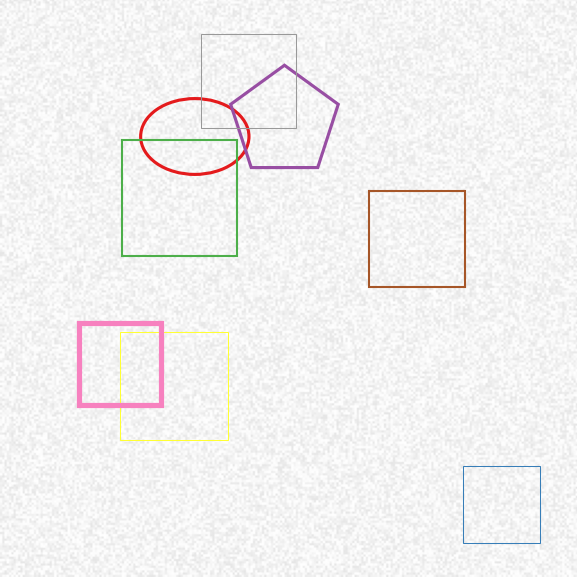[{"shape": "oval", "thickness": 1.5, "radius": 0.47, "center": [0.337, 0.763]}, {"shape": "square", "thickness": 0.5, "radius": 0.33, "center": [0.869, 0.126]}, {"shape": "square", "thickness": 1, "radius": 0.5, "center": [0.311, 0.656]}, {"shape": "pentagon", "thickness": 1.5, "radius": 0.49, "center": [0.493, 0.788]}, {"shape": "square", "thickness": 0.5, "radius": 0.47, "center": [0.302, 0.331]}, {"shape": "square", "thickness": 1, "radius": 0.41, "center": [0.722, 0.585]}, {"shape": "square", "thickness": 2.5, "radius": 0.36, "center": [0.208, 0.369]}, {"shape": "square", "thickness": 0.5, "radius": 0.41, "center": [0.43, 0.859]}]